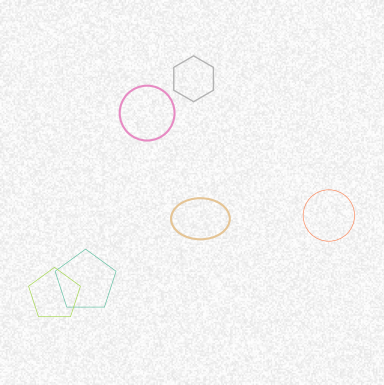[{"shape": "pentagon", "thickness": 0.5, "radius": 0.42, "center": [0.222, 0.27]}, {"shape": "circle", "thickness": 0.5, "radius": 0.33, "center": [0.854, 0.44]}, {"shape": "circle", "thickness": 1.5, "radius": 0.36, "center": [0.382, 0.706]}, {"shape": "pentagon", "thickness": 0.5, "radius": 0.35, "center": [0.142, 0.235]}, {"shape": "oval", "thickness": 1.5, "radius": 0.38, "center": [0.521, 0.432]}, {"shape": "hexagon", "thickness": 1, "radius": 0.3, "center": [0.503, 0.795]}]